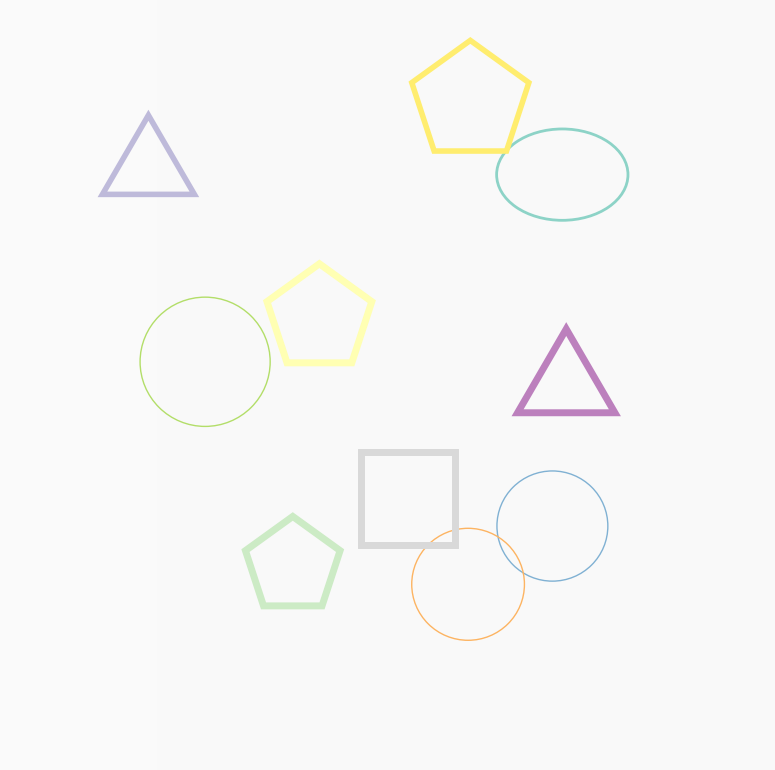[{"shape": "oval", "thickness": 1, "radius": 0.42, "center": [0.726, 0.773]}, {"shape": "pentagon", "thickness": 2.5, "radius": 0.36, "center": [0.412, 0.586]}, {"shape": "triangle", "thickness": 2, "radius": 0.34, "center": [0.191, 0.782]}, {"shape": "circle", "thickness": 0.5, "radius": 0.36, "center": [0.713, 0.317]}, {"shape": "circle", "thickness": 0.5, "radius": 0.36, "center": [0.604, 0.241]}, {"shape": "circle", "thickness": 0.5, "radius": 0.42, "center": [0.265, 0.53]}, {"shape": "square", "thickness": 2.5, "radius": 0.3, "center": [0.526, 0.352]}, {"shape": "triangle", "thickness": 2.5, "radius": 0.36, "center": [0.731, 0.5]}, {"shape": "pentagon", "thickness": 2.5, "radius": 0.32, "center": [0.378, 0.265]}, {"shape": "pentagon", "thickness": 2, "radius": 0.4, "center": [0.607, 0.868]}]